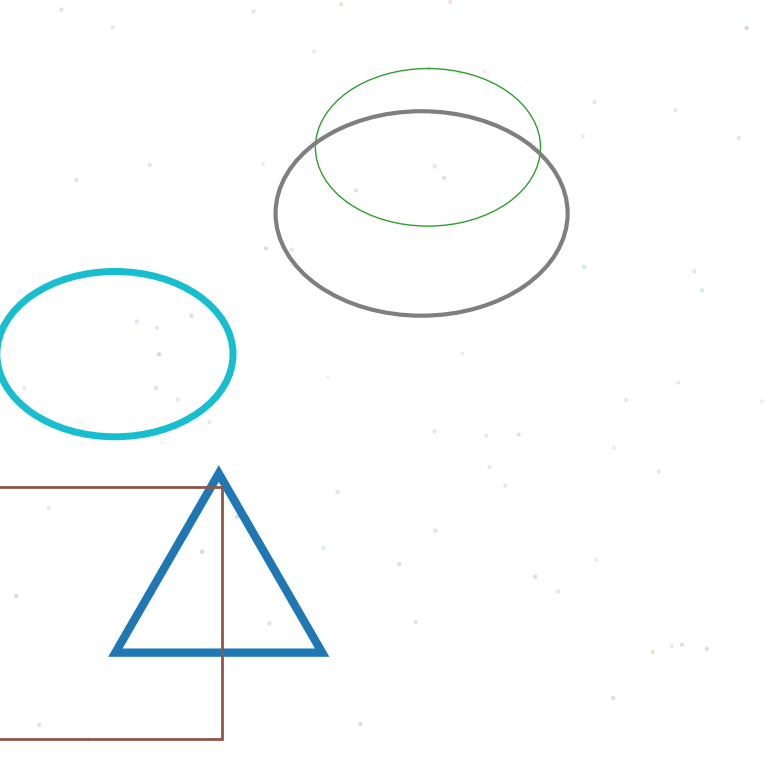[{"shape": "triangle", "thickness": 3, "radius": 0.78, "center": [0.284, 0.23]}, {"shape": "oval", "thickness": 0.5, "radius": 0.73, "center": [0.556, 0.809]}, {"shape": "square", "thickness": 1, "radius": 0.82, "center": [0.125, 0.204]}, {"shape": "oval", "thickness": 1.5, "radius": 0.95, "center": [0.548, 0.723]}, {"shape": "oval", "thickness": 2.5, "radius": 0.77, "center": [0.149, 0.54]}]